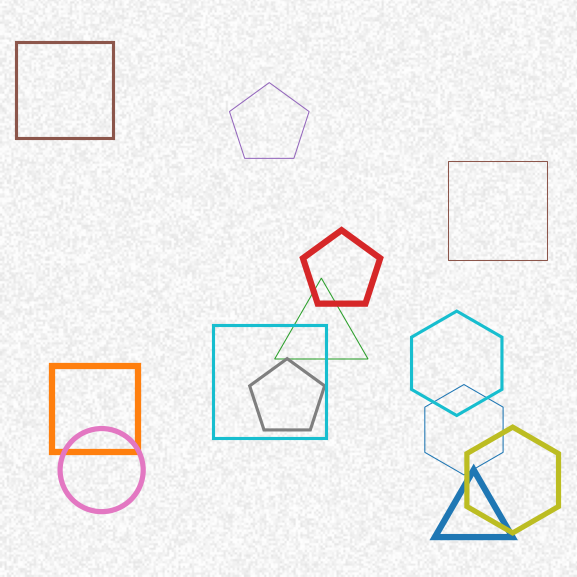[{"shape": "triangle", "thickness": 3, "radius": 0.39, "center": [0.82, 0.108]}, {"shape": "hexagon", "thickness": 0.5, "radius": 0.39, "center": [0.803, 0.255]}, {"shape": "square", "thickness": 3, "radius": 0.37, "center": [0.165, 0.29]}, {"shape": "triangle", "thickness": 0.5, "radius": 0.47, "center": [0.556, 0.424]}, {"shape": "pentagon", "thickness": 3, "radius": 0.35, "center": [0.591, 0.53]}, {"shape": "pentagon", "thickness": 0.5, "radius": 0.36, "center": [0.466, 0.784]}, {"shape": "square", "thickness": 1.5, "radius": 0.42, "center": [0.111, 0.844]}, {"shape": "square", "thickness": 0.5, "radius": 0.43, "center": [0.862, 0.635]}, {"shape": "circle", "thickness": 2.5, "radius": 0.36, "center": [0.176, 0.185]}, {"shape": "pentagon", "thickness": 1.5, "radius": 0.34, "center": [0.497, 0.31]}, {"shape": "hexagon", "thickness": 2.5, "radius": 0.46, "center": [0.888, 0.168]}, {"shape": "hexagon", "thickness": 1.5, "radius": 0.45, "center": [0.791, 0.37]}, {"shape": "square", "thickness": 1.5, "radius": 0.49, "center": [0.466, 0.339]}]